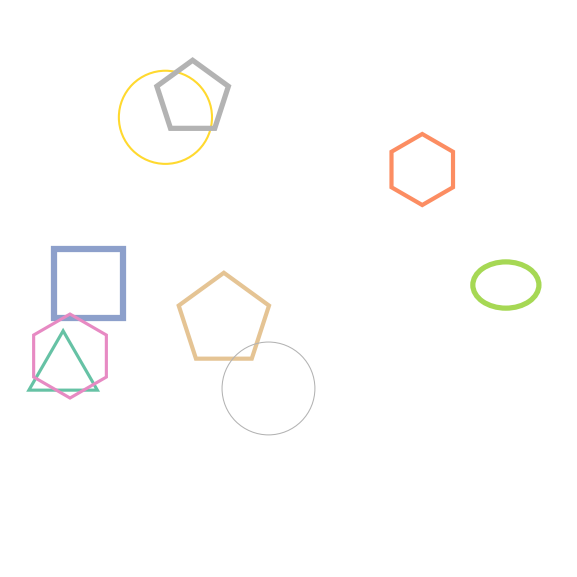[{"shape": "triangle", "thickness": 1.5, "radius": 0.34, "center": [0.109, 0.358]}, {"shape": "hexagon", "thickness": 2, "radius": 0.31, "center": [0.731, 0.706]}, {"shape": "square", "thickness": 3, "radius": 0.3, "center": [0.153, 0.508]}, {"shape": "hexagon", "thickness": 1.5, "radius": 0.36, "center": [0.121, 0.383]}, {"shape": "oval", "thickness": 2.5, "radius": 0.29, "center": [0.876, 0.506]}, {"shape": "circle", "thickness": 1, "radius": 0.4, "center": [0.286, 0.796]}, {"shape": "pentagon", "thickness": 2, "radius": 0.41, "center": [0.388, 0.445]}, {"shape": "circle", "thickness": 0.5, "radius": 0.4, "center": [0.465, 0.326]}, {"shape": "pentagon", "thickness": 2.5, "radius": 0.33, "center": [0.334, 0.83]}]